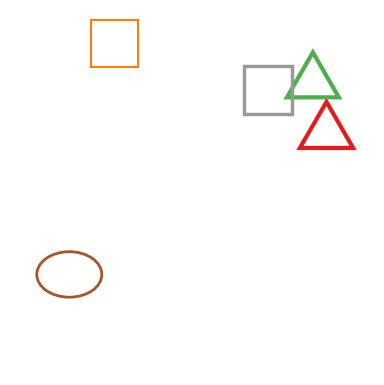[{"shape": "triangle", "thickness": 3, "radius": 0.4, "center": [0.848, 0.656]}, {"shape": "triangle", "thickness": 3, "radius": 0.39, "center": [0.813, 0.786]}, {"shape": "square", "thickness": 1.5, "radius": 0.31, "center": [0.298, 0.886]}, {"shape": "oval", "thickness": 2, "radius": 0.42, "center": [0.18, 0.287]}, {"shape": "square", "thickness": 2.5, "radius": 0.31, "center": [0.696, 0.766]}]